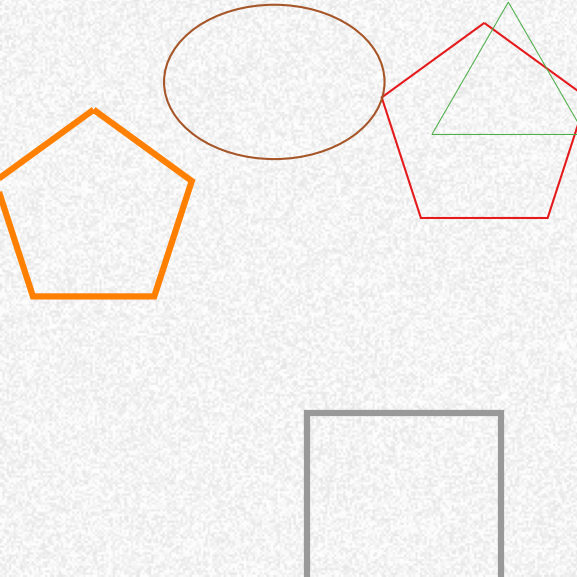[{"shape": "pentagon", "thickness": 1, "radius": 0.93, "center": [0.839, 0.773]}, {"shape": "triangle", "thickness": 0.5, "radius": 0.76, "center": [0.88, 0.843]}, {"shape": "pentagon", "thickness": 3, "radius": 0.89, "center": [0.162, 0.63]}, {"shape": "oval", "thickness": 1, "radius": 0.95, "center": [0.475, 0.857]}, {"shape": "square", "thickness": 3, "radius": 0.84, "center": [0.7, 0.116]}]